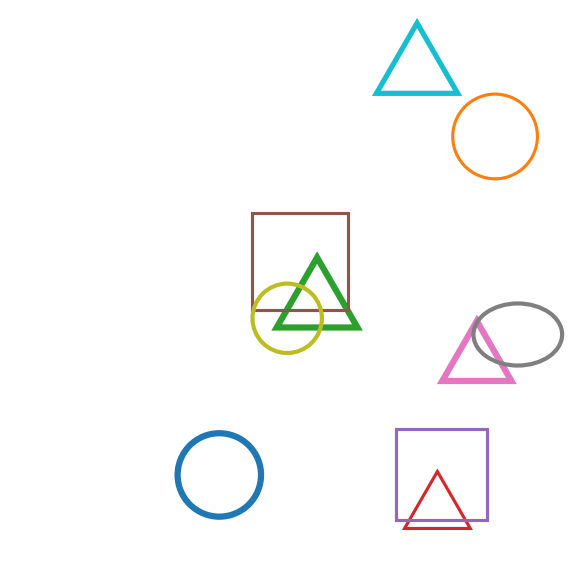[{"shape": "circle", "thickness": 3, "radius": 0.36, "center": [0.38, 0.177]}, {"shape": "circle", "thickness": 1.5, "radius": 0.37, "center": [0.857, 0.763]}, {"shape": "triangle", "thickness": 3, "radius": 0.4, "center": [0.549, 0.472]}, {"shape": "triangle", "thickness": 1.5, "radius": 0.33, "center": [0.757, 0.117]}, {"shape": "square", "thickness": 1.5, "radius": 0.39, "center": [0.765, 0.177]}, {"shape": "square", "thickness": 1.5, "radius": 0.42, "center": [0.519, 0.546]}, {"shape": "triangle", "thickness": 3, "radius": 0.35, "center": [0.826, 0.374]}, {"shape": "oval", "thickness": 2, "radius": 0.38, "center": [0.897, 0.42]}, {"shape": "circle", "thickness": 2, "radius": 0.3, "center": [0.497, 0.448]}, {"shape": "triangle", "thickness": 2.5, "radius": 0.41, "center": [0.722, 0.878]}]